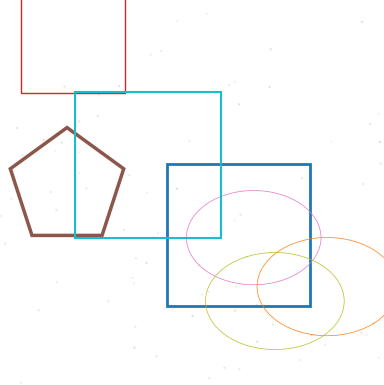[{"shape": "square", "thickness": 2, "radius": 0.93, "center": [0.619, 0.389]}, {"shape": "oval", "thickness": 0.5, "radius": 0.91, "center": [0.85, 0.256]}, {"shape": "square", "thickness": 1, "radius": 0.68, "center": [0.19, 0.895]}, {"shape": "pentagon", "thickness": 2.5, "radius": 0.77, "center": [0.174, 0.514]}, {"shape": "oval", "thickness": 0.5, "radius": 0.87, "center": [0.659, 0.383]}, {"shape": "oval", "thickness": 0.5, "radius": 0.9, "center": [0.714, 0.218]}, {"shape": "square", "thickness": 1.5, "radius": 0.95, "center": [0.384, 0.571]}]